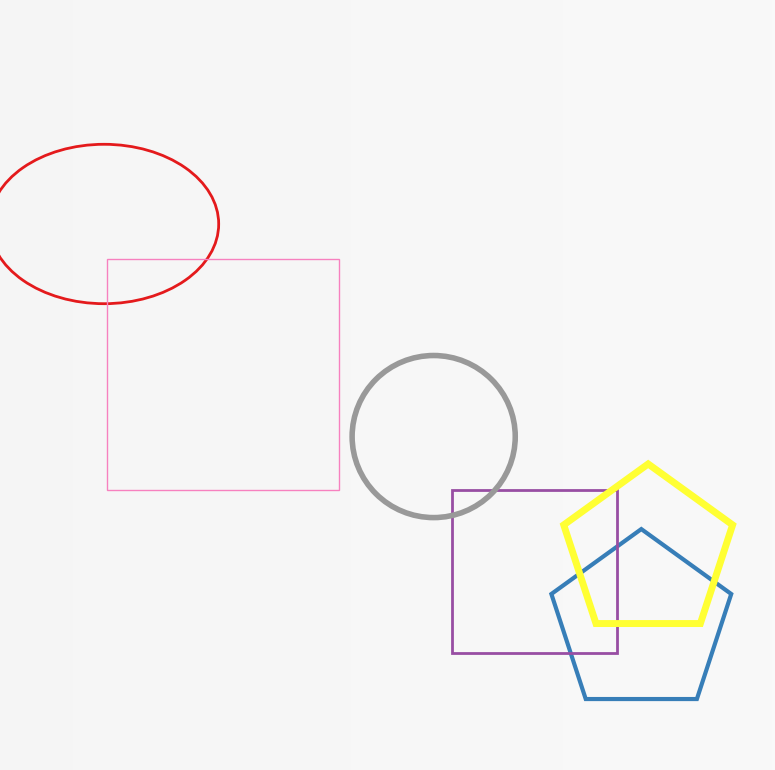[{"shape": "oval", "thickness": 1, "radius": 0.74, "center": [0.134, 0.709]}, {"shape": "pentagon", "thickness": 1.5, "radius": 0.61, "center": [0.827, 0.191]}, {"shape": "square", "thickness": 1, "radius": 0.53, "center": [0.69, 0.258]}, {"shape": "pentagon", "thickness": 2.5, "radius": 0.57, "center": [0.836, 0.283]}, {"shape": "square", "thickness": 0.5, "radius": 0.75, "center": [0.287, 0.514]}, {"shape": "circle", "thickness": 2, "radius": 0.53, "center": [0.56, 0.433]}]